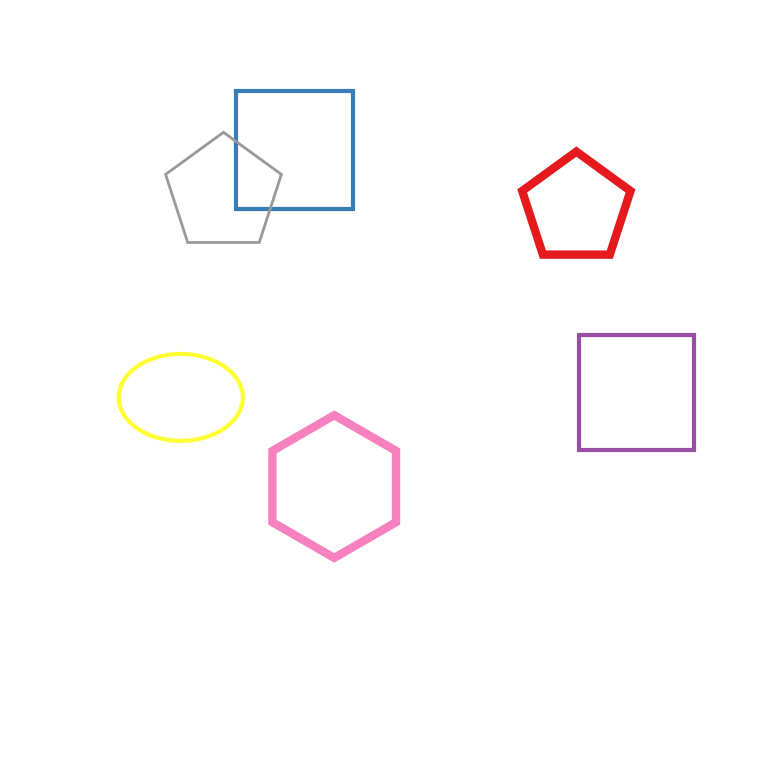[{"shape": "pentagon", "thickness": 3, "radius": 0.37, "center": [0.748, 0.729]}, {"shape": "square", "thickness": 1.5, "radius": 0.38, "center": [0.382, 0.805]}, {"shape": "square", "thickness": 1.5, "radius": 0.37, "center": [0.827, 0.49]}, {"shape": "oval", "thickness": 1.5, "radius": 0.4, "center": [0.235, 0.484]}, {"shape": "hexagon", "thickness": 3, "radius": 0.46, "center": [0.434, 0.368]}, {"shape": "pentagon", "thickness": 1, "radius": 0.4, "center": [0.29, 0.749]}]